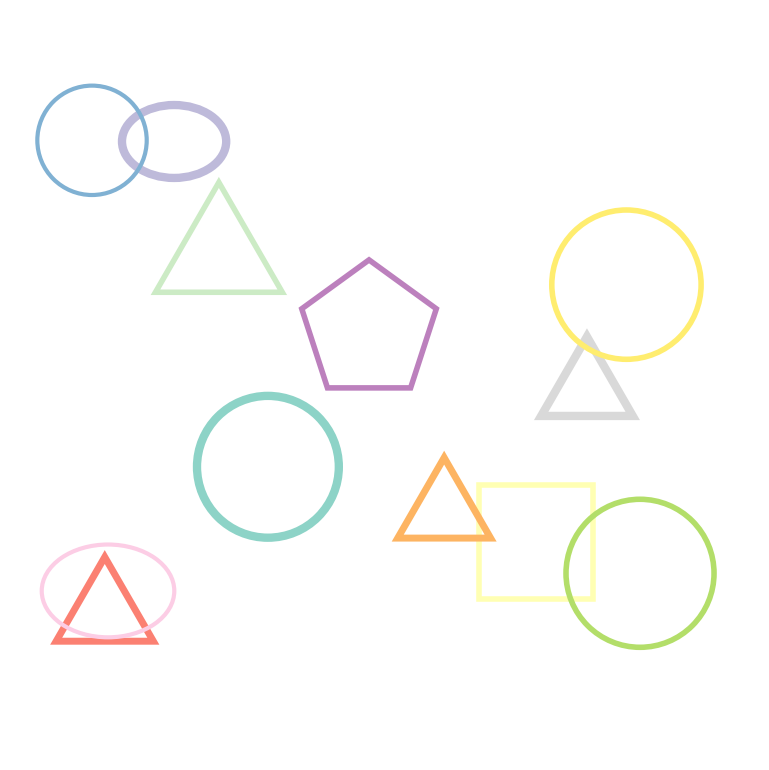[{"shape": "circle", "thickness": 3, "radius": 0.46, "center": [0.348, 0.394]}, {"shape": "square", "thickness": 2, "radius": 0.37, "center": [0.696, 0.296]}, {"shape": "oval", "thickness": 3, "radius": 0.34, "center": [0.226, 0.816]}, {"shape": "triangle", "thickness": 2.5, "radius": 0.36, "center": [0.136, 0.204]}, {"shape": "circle", "thickness": 1.5, "radius": 0.36, "center": [0.12, 0.818]}, {"shape": "triangle", "thickness": 2.5, "radius": 0.35, "center": [0.577, 0.336]}, {"shape": "circle", "thickness": 2, "radius": 0.48, "center": [0.831, 0.255]}, {"shape": "oval", "thickness": 1.5, "radius": 0.43, "center": [0.14, 0.233]}, {"shape": "triangle", "thickness": 3, "radius": 0.34, "center": [0.762, 0.494]}, {"shape": "pentagon", "thickness": 2, "radius": 0.46, "center": [0.479, 0.571]}, {"shape": "triangle", "thickness": 2, "radius": 0.48, "center": [0.284, 0.668]}, {"shape": "circle", "thickness": 2, "radius": 0.48, "center": [0.814, 0.63]}]